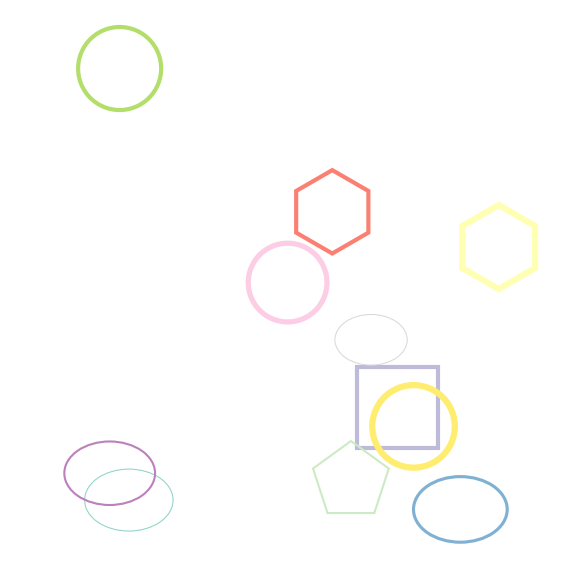[{"shape": "oval", "thickness": 0.5, "radius": 0.38, "center": [0.223, 0.133]}, {"shape": "hexagon", "thickness": 3, "radius": 0.36, "center": [0.864, 0.571]}, {"shape": "square", "thickness": 2, "radius": 0.35, "center": [0.688, 0.294]}, {"shape": "hexagon", "thickness": 2, "radius": 0.36, "center": [0.575, 0.632]}, {"shape": "oval", "thickness": 1.5, "radius": 0.41, "center": [0.797, 0.117]}, {"shape": "circle", "thickness": 2, "radius": 0.36, "center": [0.207, 0.88]}, {"shape": "circle", "thickness": 2.5, "radius": 0.34, "center": [0.498, 0.51]}, {"shape": "oval", "thickness": 0.5, "radius": 0.31, "center": [0.643, 0.411]}, {"shape": "oval", "thickness": 1, "radius": 0.39, "center": [0.19, 0.18]}, {"shape": "pentagon", "thickness": 1, "radius": 0.34, "center": [0.608, 0.167]}, {"shape": "circle", "thickness": 3, "radius": 0.36, "center": [0.716, 0.261]}]